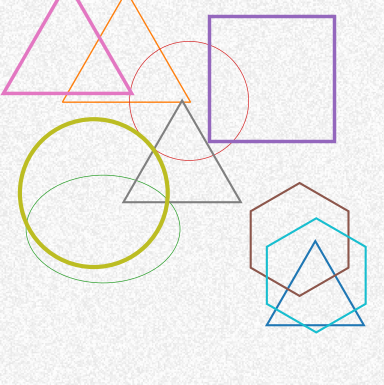[{"shape": "triangle", "thickness": 1.5, "radius": 0.73, "center": [0.819, 0.228]}, {"shape": "triangle", "thickness": 1, "radius": 0.96, "center": [0.329, 0.831]}, {"shape": "oval", "thickness": 0.5, "radius": 1.0, "center": [0.268, 0.405]}, {"shape": "circle", "thickness": 0.5, "radius": 0.77, "center": [0.491, 0.738]}, {"shape": "square", "thickness": 2.5, "radius": 0.81, "center": [0.705, 0.797]}, {"shape": "hexagon", "thickness": 1.5, "radius": 0.73, "center": [0.778, 0.378]}, {"shape": "triangle", "thickness": 2.5, "radius": 0.96, "center": [0.175, 0.853]}, {"shape": "triangle", "thickness": 1.5, "radius": 0.88, "center": [0.473, 0.563]}, {"shape": "circle", "thickness": 3, "radius": 0.96, "center": [0.244, 0.498]}, {"shape": "hexagon", "thickness": 1.5, "radius": 0.74, "center": [0.821, 0.285]}]